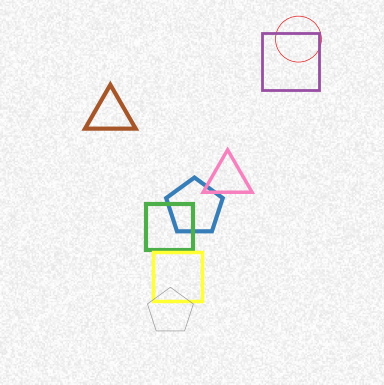[{"shape": "circle", "thickness": 0.5, "radius": 0.3, "center": [0.775, 0.898]}, {"shape": "pentagon", "thickness": 3, "radius": 0.39, "center": [0.505, 0.462]}, {"shape": "square", "thickness": 3, "radius": 0.3, "center": [0.44, 0.41]}, {"shape": "square", "thickness": 2, "radius": 0.37, "center": [0.755, 0.841]}, {"shape": "square", "thickness": 2.5, "radius": 0.32, "center": [0.461, 0.282]}, {"shape": "triangle", "thickness": 3, "radius": 0.38, "center": [0.287, 0.704]}, {"shape": "triangle", "thickness": 2.5, "radius": 0.37, "center": [0.591, 0.537]}, {"shape": "pentagon", "thickness": 0.5, "radius": 0.31, "center": [0.443, 0.191]}]